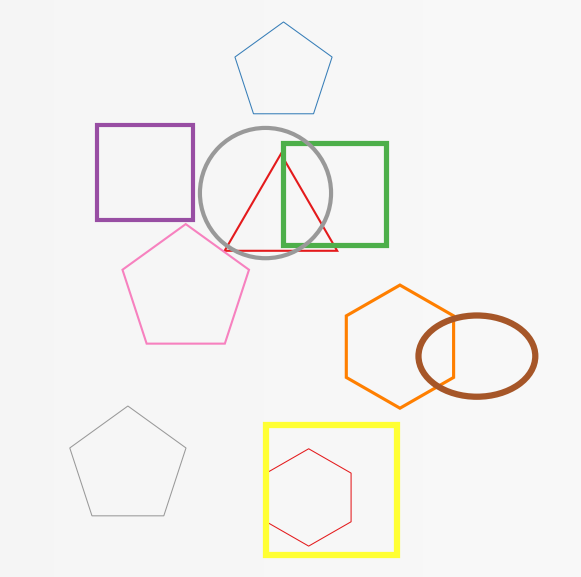[{"shape": "hexagon", "thickness": 0.5, "radius": 0.42, "center": [0.531, 0.138]}, {"shape": "triangle", "thickness": 1, "radius": 0.56, "center": [0.483, 0.621]}, {"shape": "pentagon", "thickness": 0.5, "radius": 0.44, "center": [0.488, 0.873]}, {"shape": "square", "thickness": 2.5, "radius": 0.44, "center": [0.575, 0.663]}, {"shape": "square", "thickness": 2, "radius": 0.41, "center": [0.249, 0.7]}, {"shape": "hexagon", "thickness": 1.5, "radius": 0.53, "center": [0.688, 0.399]}, {"shape": "square", "thickness": 3, "radius": 0.56, "center": [0.57, 0.151]}, {"shape": "oval", "thickness": 3, "radius": 0.5, "center": [0.82, 0.383]}, {"shape": "pentagon", "thickness": 1, "radius": 0.57, "center": [0.32, 0.497]}, {"shape": "pentagon", "thickness": 0.5, "radius": 0.53, "center": [0.22, 0.191]}, {"shape": "circle", "thickness": 2, "radius": 0.56, "center": [0.457, 0.665]}]